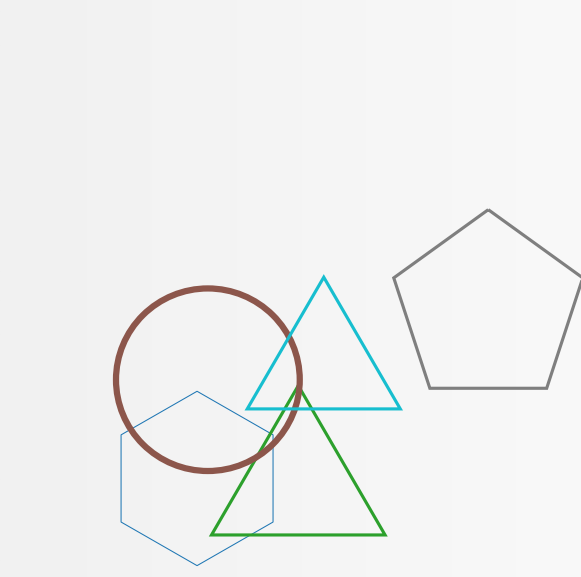[{"shape": "hexagon", "thickness": 0.5, "radius": 0.75, "center": [0.339, 0.171]}, {"shape": "triangle", "thickness": 1.5, "radius": 0.86, "center": [0.513, 0.159]}, {"shape": "circle", "thickness": 3, "radius": 0.79, "center": [0.358, 0.342]}, {"shape": "pentagon", "thickness": 1.5, "radius": 0.85, "center": [0.84, 0.465]}, {"shape": "triangle", "thickness": 1.5, "radius": 0.76, "center": [0.557, 0.367]}]